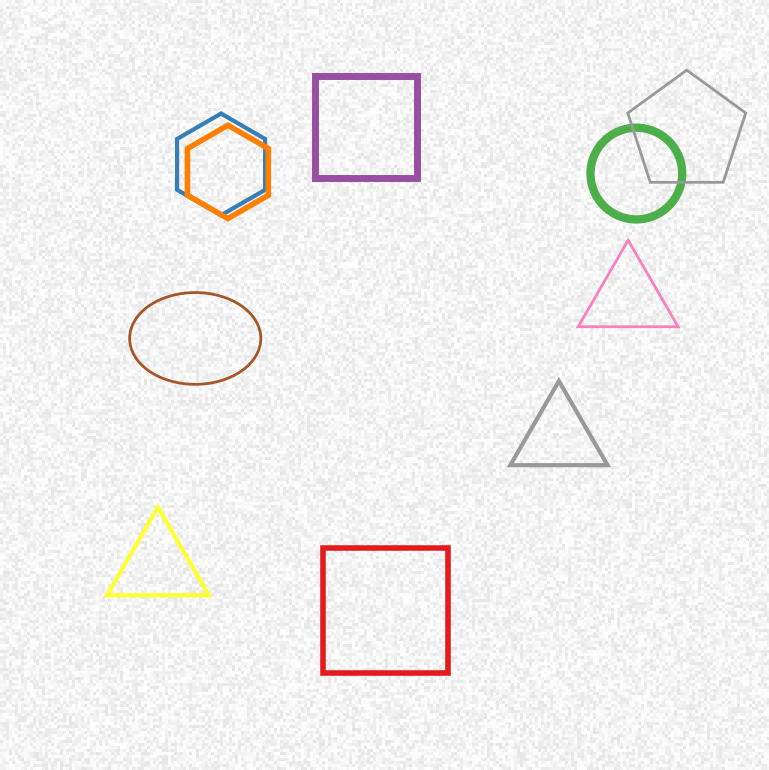[{"shape": "square", "thickness": 2, "radius": 0.41, "center": [0.501, 0.207]}, {"shape": "hexagon", "thickness": 1.5, "radius": 0.33, "center": [0.287, 0.787]}, {"shape": "circle", "thickness": 3, "radius": 0.3, "center": [0.826, 0.775]}, {"shape": "square", "thickness": 2.5, "radius": 0.33, "center": [0.475, 0.835]}, {"shape": "hexagon", "thickness": 2, "radius": 0.3, "center": [0.296, 0.777]}, {"shape": "triangle", "thickness": 1.5, "radius": 0.38, "center": [0.205, 0.265]}, {"shape": "oval", "thickness": 1, "radius": 0.43, "center": [0.254, 0.56]}, {"shape": "triangle", "thickness": 1, "radius": 0.37, "center": [0.816, 0.613]}, {"shape": "triangle", "thickness": 1.5, "radius": 0.36, "center": [0.726, 0.432]}, {"shape": "pentagon", "thickness": 1, "radius": 0.4, "center": [0.892, 0.828]}]